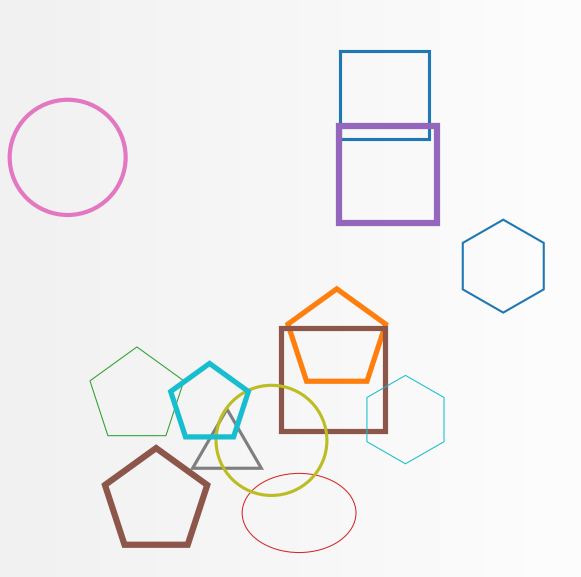[{"shape": "hexagon", "thickness": 1, "radius": 0.4, "center": [0.866, 0.538]}, {"shape": "square", "thickness": 1.5, "radius": 0.38, "center": [0.661, 0.835]}, {"shape": "pentagon", "thickness": 2.5, "radius": 0.44, "center": [0.579, 0.411]}, {"shape": "pentagon", "thickness": 0.5, "radius": 0.42, "center": [0.236, 0.313]}, {"shape": "oval", "thickness": 0.5, "radius": 0.49, "center": [0.515, 0.111]}, {"shape": "square", "thickness": 3, "radius": 0.42, "center": [0.667, 0.696]}, {"shape": "square", "thickness": 2.5, "radius": 0.45, "center": [0.573, 0.342]}, {"shape": "pentagon", "thickness": 3, "radius": 0.46, "center": [0.269, 0.131]}, {"shape": "circle", "thickness": 2, "radius": 0.5, "center": [0.116, 0.727]}, {"shape": "triangle", "thickness": 1.5, "radius": 0.34, "center": [0.39, 0.222]}, {"shape": "circle", "thickness": 1.5, "radius": 0.48, "center": [0.467, 0.237]}, {"shape": "hexagon", "thickness": 0.5, "radius": 0.38, "center": [0.698, 0.273]}, {"shape": "pentagon", "thickness": 2.5, "radius": 0.35, "center": [0.361, 0.299]}]